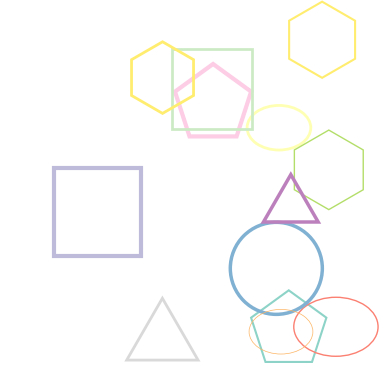[{"shape": "pentagon", "thickness": 1.5, "radius": 0.51, "center": [0.75, 0.143]}, {"shape": "oval", "thickness": 2, "radius": 0.41, "center": [0.725, 0.668]}, {"shape": "square", "thickness": 3, "radius": 0.57, "center": [0.253, 0.449]}, {"shape": "oval", "thickness": 1, "radius": 0.55, "center": [0.873, 0.151]}, {"shape": "circle", "thickness": 2.5, "radius": 0.6, "center": [0.718, 0.303]}, {"shape": "oval", "thickness": 0.5, "radius": 0.41, "center": [0.73, 0.138]}, {"shape": "hexagon", "thickness": 1, "radius": 0.52, "center": [0.854, 0.559]}, {"shape": "pentagon", "thickness": 3, "radius": 0.52, "center": [0.553, 0.73]}, {"shape": "triangle", "thickness": 2, "radius": 0.54, "center": [0.422, 0.118]}, {"shape": "triangle", "thickness": 2.5, "radius": 0.41, "center": [0.755, 0.464]}, {"shape": "square", "thickness": 2, "radius": 0.52, "center": [0.551, 0.769]}, {"shape": "hexagon", "thickness": 2, "radius": 0.46, "center": [0.422, 0.798]}, {"shape": "hexagon", "thickness": 1.5, "radius": 0.49, "center": [0.837, 0.897]}]